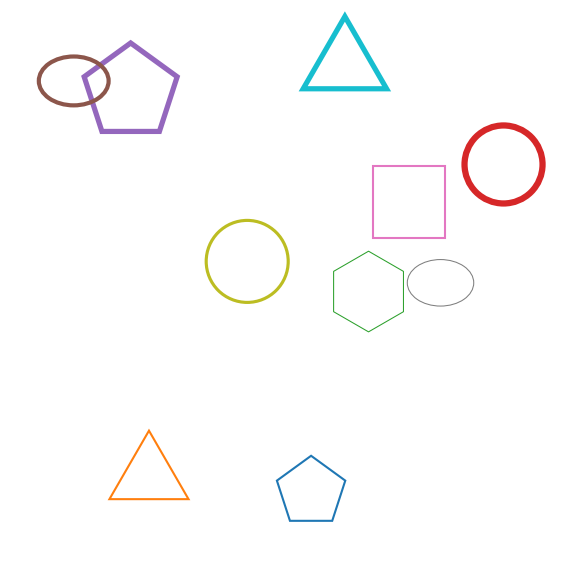[{"shape": "pentagon", "thickness": 1, "radius": 0.31, "center": [0.539, 0.148]}, {"shape": "triangle", "thickness": 1, "radius": 0.4, "center": [0.258, 0.174]}, {"shape": "hexagon", "thickness": 0.5, "radius": 0.35, "center": [0.638, 0.494]}, {"shape": "circle", "thickness": 3, "radius": 0.34, "center": [0.872, 0.714]}, {"shape": "pentagon", "thickness": 2.5, "radius": 0.42, "center": [0.226, 0.84]}, {"shape": "oval", "thickness": 2, "radius": 0.3, "center": [0.128, 0.859]}, {"shape": "square", "thickness": 1, "radius": 0.31, "center": [0.708, 0.65]}, {"shape": "oval", "thickness": 0.5, "radius": 0.29, "center": [0.763, 0.509]}, {"shape": "circle", "thickness": 1.5, "radius": 0.35, "center": [0.428, 0.546]}, {"shape": "triangle", "thickness": 2.5, "radius": 0.42, "center": [0.597, 0.887]}]